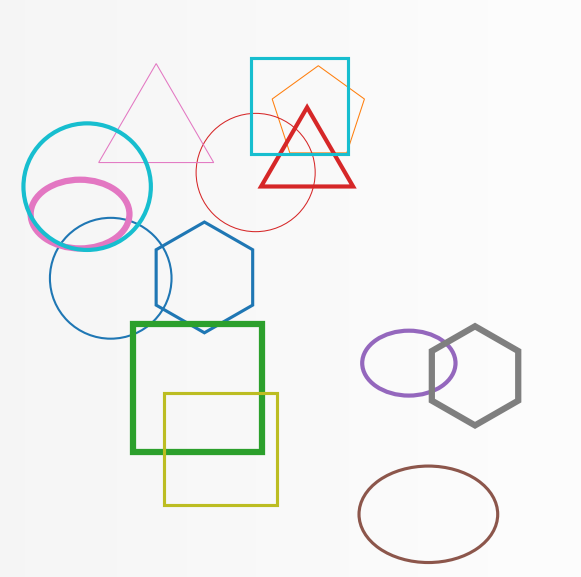[{"shape": "hexagon", "thickness": 1.5, "radius": 0.48, "center": [0.352, 0.519]}, {"shape": "circle", "thickness": 1, "radius": 0.52, "center": [0.19, 0.517]}, {"shape": "pentagon", "thickness": 0.5, "radius": 0.42, "center": [0.548, 0.802]}, {"shape": "square", "thickness": 3, "radius": 0.55, "center": [0.34, 0.327]}, {"shape": "circle", "thickness": 0.5, "radius": 0.51, "center": [0.44, 0.7]}, {"shape": "triangle", "thickness": 2, "radius": 0.46, "center": [0.528, 0.722]}, {"shape": "oval", "thickness": 2, "radius": 0.4, "center": [0.703, 0.37]}, {"shape": "oval", "thickness": 1.5, "radius": 0.6, "center": [0.737, 0.109]}, {"shape": "oval", "thickness": 3, "radius": 0.42, "center": [0.138, 0.628]}, {"shape": "triangle", "thickness": 0.5, "radius": 0.57, "center": [0.269, 0.775]}, {"shape": "hexagon", "thickness": 3, "radius": 0.43, "center": [0.817, 0.348]}, {"shape": "square", "thickness": 1.5, "radius": 0.48, "center": [0.38, 0.222]}, {"shape": "square", "thickness": 1.5, "radius": 0.42, "center": [0.515, 0.816]}, {"shape": "circle", "thickness": 2, "radius": 0.55, "center": [0.15, 0.676]}]